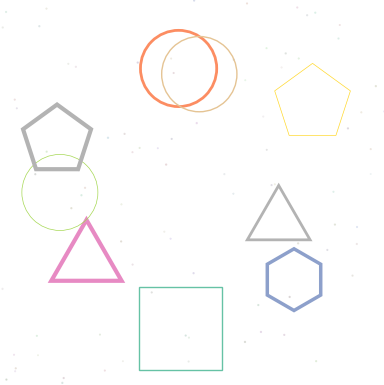[{"shape": "square", "thickness": 1, "radius": 0.54, "center": [0.469, 0.147]}, {"shape": "circle", "thickness": 2, "radius": 0.5, "center": [0.464, 0.822]}, {"shape": "hexagon", "thickness": 2.5, "radius": 0.4, "center": [0.764, 0.274]}, {"shape": "triangle", "thickness": 3, "radius": 0.53, "center": [0.225, 0.323]}, {"shape": "circle", "thickness": 0.5, "radius": 0.49, "center": [0.156, 0.5]}, {"shape": "pentagon", "thickness": 0.5, "radius": 0.52, "center": [0.812, 0.732]}, {"shape": "circle", "thickness": 1, "radius": 0.49, "center": [0.518, 0.807]}, {"shape": "pentagon", "thickness": 3, "radius": 0.46, "center": [0.148, 0.636]}, {"shape": "triangle", "thickness": 2, "radius": 0.47, "center": [0.724, 0.424]}]